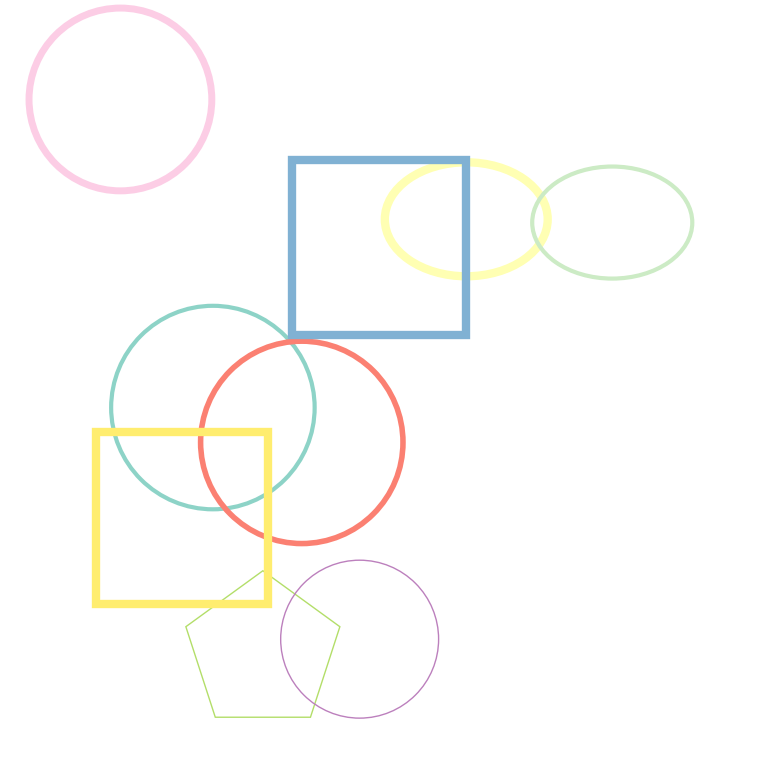[{"shape": "circle", "thickness": 1.5, "radius": 0.66, "center": [0.276, 0.471]}, {"shape": "oval", "thickness": 3, "radius": 0.53, "center": [0.606, 0.715]}, {"shape": "circle", "thickness": 2, "radius": 0.66, "center": [0.392, 0.426]}, {"shape": "square", "thickness": 3, "radius": 0.57, "center": [0.492, 0.679]}, {"shape": "pentagon", "thickness": 0.5, "radius": 0.53, "center": [0.341, 0.154]}, {"shape": "circle", "thickness": 2.5, "radius": 0.59, "center": [0.156, 0.871]}, {"shape": "circle", "thickness": 0.5, "radius": 0.51, "center": [0.467, 0.17]}, {"shape": "oval", "thickness": 1.5, "radius": 0.52, "center": [0.795, 0.711]}, {"shape": "square", "thickness": 3, "radius": 0.56, "center": [0.237, 0.327]}]